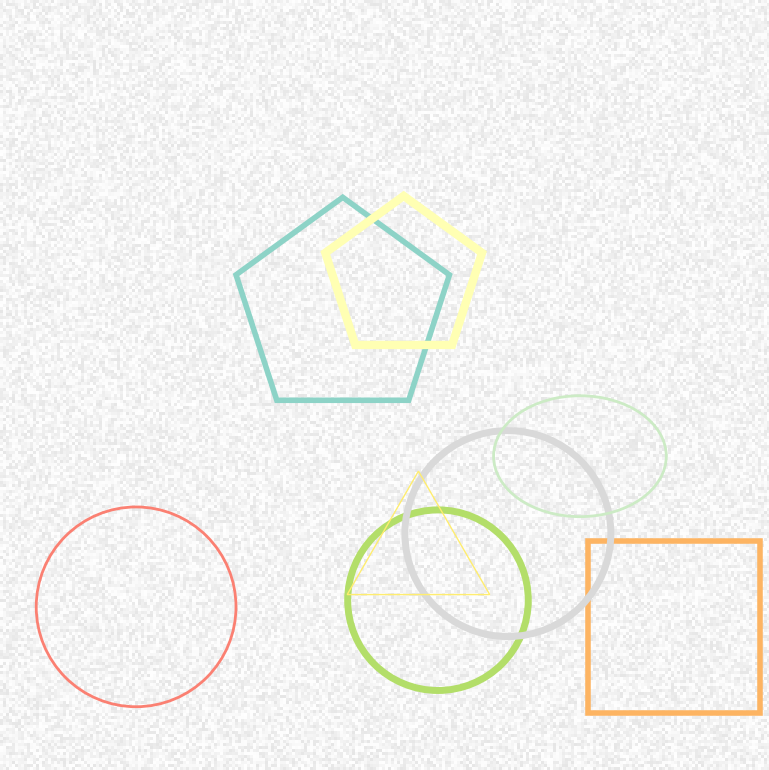[{"shape": "pentagon", "thickness": 2, "radius": 0.73, "center": [0.445, 0.598]}, {"shape": "pentagon", "thickness": 3, "radius": 0.53, "center": [0.524, 0.639]}, {"shape": "circle", "thickness": 1, "radius": 0.65, "center": [0.177, 0.212]}, {"shape": "square", "thickness": 2, "radius": 0.56, "center": [0.875, 0.185]}, {"shape": "circle", "thickness": 2.5, "radius": 0.59, "center": [0.569, 0.221]}, {"shape": "circle", "thickness": 2.5, "radius": 0.67, "center": [0.66, 0.307]}, {"shape": "oval", "thickness": 1, "radius": 0.56, "center": [0.753, 0.408]}, {"shape": "triangle", "thickness": 0.5, "radius": 0.53, "center": [0.543, 0.281]}]